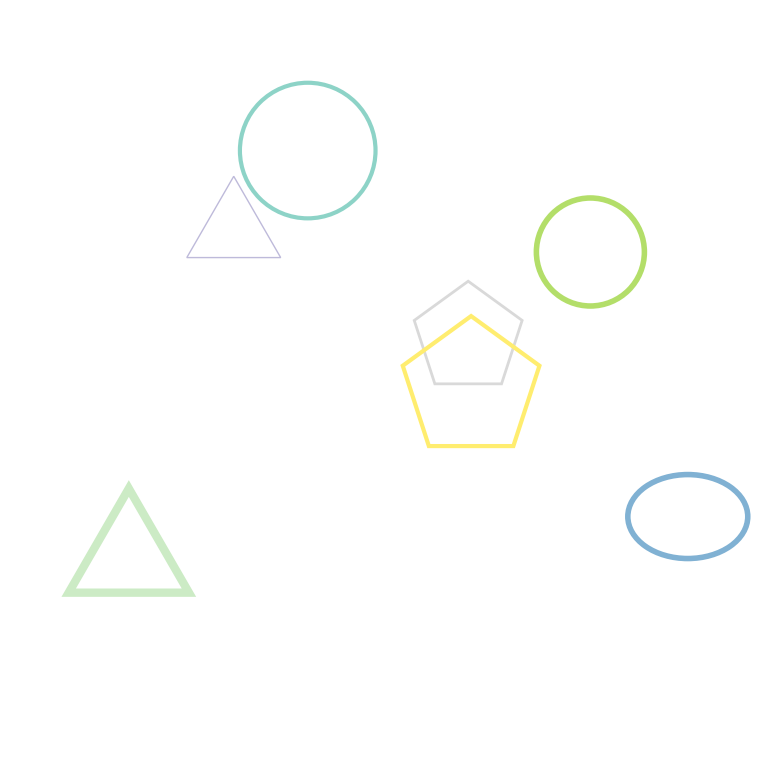[{"shape": "circle", "thickness": 1.5, "radius": 0.44, "center": [0.4, 0.804]}, {"shape": "triangle", "thickness": 0.5, "radius": 0.35, "center": [0.304, 0.701]}, {"shape": "oval", "thickness": 2, "radius": 0.39, "center": [0.893, 0.329]}, {"shape": "circle", "thickness": 2, "radius": 0.35, "center": [0.767, 0.673]}, {"shape": "pentagon", "thickness": 1, "radius": 0.37, "center": [0.608, 0.561]}, {"shape": "triangle", "thickness": 3, "radius": 0.45, "center": [0.167, 0.275]}, {"shape": "pentagon", "thickness": 1.5, "radius": 0.47, "center": [0.612, 0.496]}]